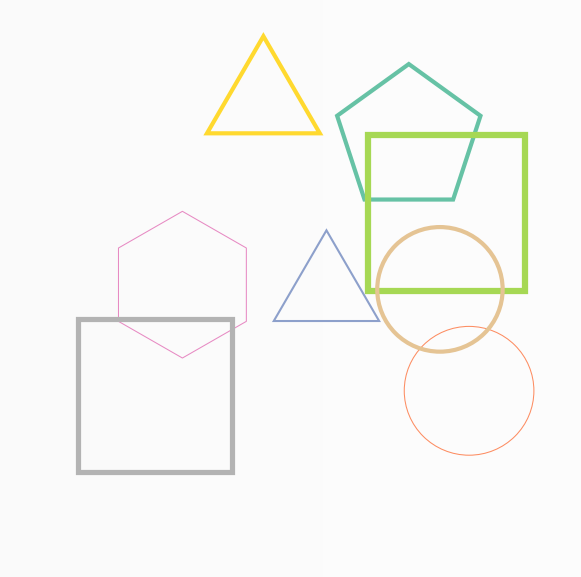[{"shape": "pentagon", "thickness": 2, "radius": 0.65, "center": [0.703, 0.759]}, {"shape": "circle", "thickness": 0.5, "radius": 0.56, "center": [0.807, 0.322]}, {"shape": "triangle", "thickness": 1, "radius": 0.52, "center": [0.562, 0.496]}, {"shape": "hexagon", "thickness": 0.5, "radius": 0.64, "center": [0.314, 0.506]}, {"shape": "square", "thickness": 3, "radius": 0.67, "center": [0.768, 0.63]}, {"shape": "triangle", "thickness": 2, "radius": 0.56, "center": [0.453, 0.824]}, {"shape": "circle", "thickness": 2, "radius": 0.54, "center": [0.757, 0.498]}, {"shape": "square", "thickness": 2.5, "radius": 0.66, "center": [0.267, 0.314]}]